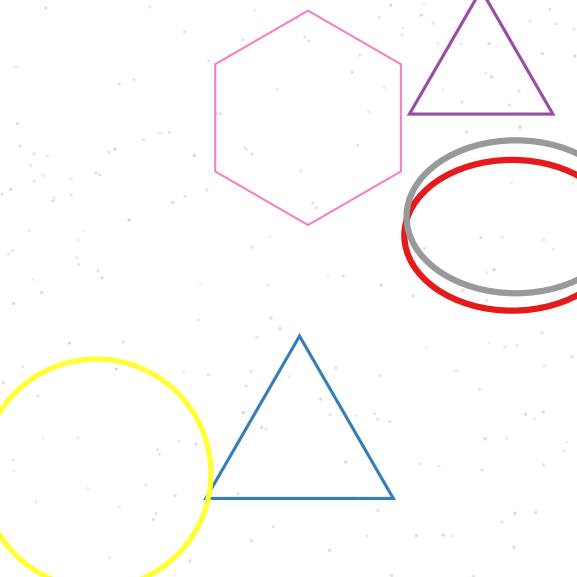[{"shape": "oval", "thickness": 3, "radius": 0.93, "center": [0.887, 0.592]}, {"shape": "triangle", "thickness": 1.5, "radius": 0.94, "center": [0.519, 0.23]}, {"shape": "triangle", "thickness": 1.5, "radius": 0.72, "center": [0.833, 0.873]}, {"shape": "circle", "thickness": 2.5, "radius": 0.99, "center": [0.167, 0.179]}, {"shape": "hexagon", "thickness": 1, "radius": 0.93, "center": [0.533, 0.795]}, {"shape": "oval", "thickness": 3, "radius": 0.95, "center": [0.893, 0.624]}]